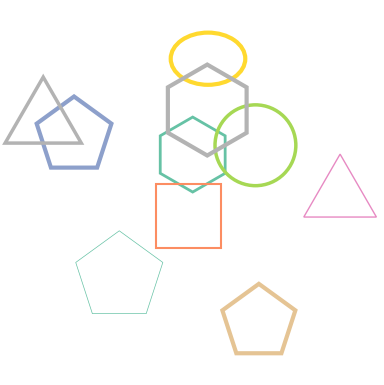[{"shape": "hexagon", "thickness": 2, "radius": 0.49, "center": [0.501, 0.599]}, {"shape": "pentagon", "thickness": 0.5, "radius": 0.59, "center": [0.31, 0.282]}, {"shape": "square", "thickness": 1.5, "radius": 0.42, "center": [0.49, 0.439]}, {"shape": "pentagon", "thickness": 3, "radius": 0.51, "center": [0.192, 0.647]}, {"shape": "triangle", "thickness": 1, "radius": 0.54, "center": [0.883, 0.491]}, {"shape": "circle", "thickness": 2.5, "radius": 0.52, "center": [0.663, 0.623]}, {"shape": "oval", "thickness": 3, "radius": 0.48, "center": [0.54, 0.847]}, {"shape": "pentagon", "thickness": 3, "radius": 0.5, "center": [0.672, 0.163]}, {"shape": "triangle", "thickness": 2.5, "radius": 0.57, "center": [0.112, 0.685]}, {"shape": "hexagon", "thickness": 3, "radius": 0.59, "center": [0.538, 0.714]}]